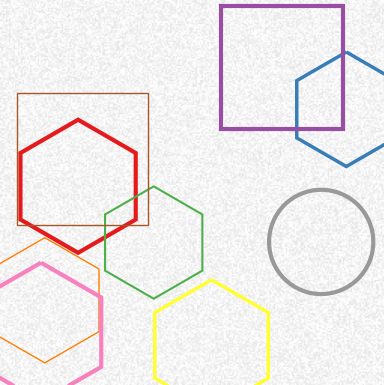[{"shape": "hexagon", "thickness": 3, "radius": 0.86, "center": [0.203, 0.516]}, {"shape": "hexagon", "thickness": 2.5, "radius": 0.74, "center": [0.9, 0.716]}, {"shape": "hexagon", "thickness": 1.5, "radius": 0.73, "center": [0.399, 0.37]}, {"shape": "square", "thickness": 3, "radius": 0.79, "center": [0.733, 0.825]}, {"shape": "hexagon", "thickness": 1, "radius": 0.81, "center": [0.116, 0.22]}, {"shape": "hexagon", "thickness": 2.5, "radius": 0.85, "center": [0.549, 0.103]}, {"shape": "square", "thickness": 1, "radius": 0.85, "center": [0.214, 0.588]}, {"shape": "hexagon", "thickness": 3, "radius": 0.9, "center": [0.107, 0.137]}, {"shape": "circle", "thickness": 3, "radius": 0.68, "center": [0.834, 0.372]}]